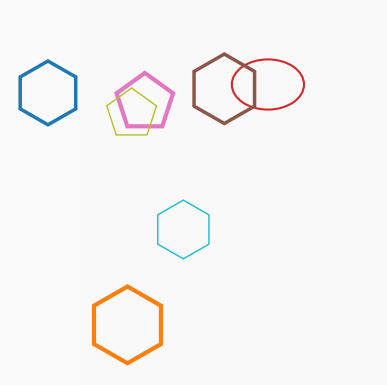[{"shape": "hexagon", "thickness": 2.5, "radius": 0.41, "center": [0.124, 0.759]}, {"shape": "hexagon", "thickness": 3, "radius": 0.5, "center": [0.329, 0.156]}, {"shape": "oval", "thickness": 1.5, "radius": 0.47, "center": [0.691, 0.781]}, {"shape": "hexagon", "thickness": 2.5, "radius": 0.45, "center": [0.579, 0.769]}, {"shape": "pentagon", "thickness": 3, "radius": 0.38, "center": [0.374, 0.734]}, {"shape": "pentagon", "thickness": 1, "radius": 0.34, "center": [0.34, 0.704]}, {"shape": "hexagon", "thickness": 1, "radius": 0.38, "center": [0.473, 0.404]}]